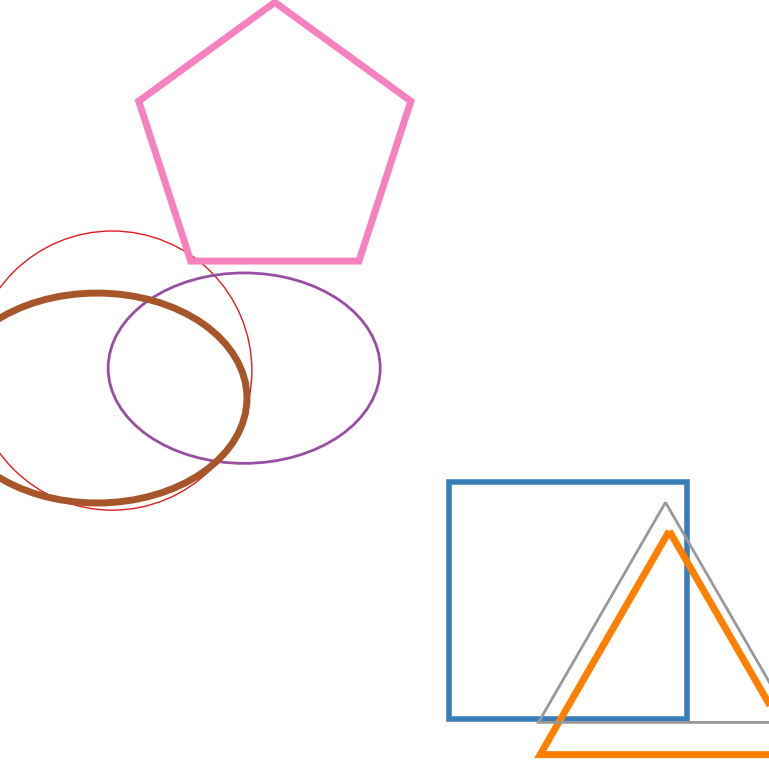[{"shape": "circle", "thickness": 0.5, "radius": 0.91, "center": [0.146, 0.519]}, {"shape": "square", "thickness": 2, "radius": 0.77, "center": [0.738, 0.22]}, {"shape": "oval", "thickness": 1, "radius": 0.88, "center": [0.317, 0.522]}, {"shape": "triangle", "thickness": 2.5, "radius": 0.97, "center": [0.869, 0.117]}, {"shape": "oval", "thickness": 2.5, "radius": 0.97, "center": [0.126, 0.483]}, {"shape": "pentagon", "thickness": 2.5, "radius": 0.93, "center": [0.357, 0.811]}, {"shape": "triangle", "thickness": 1, "radius": 0.95, "center": [0.864, 0.157]}]